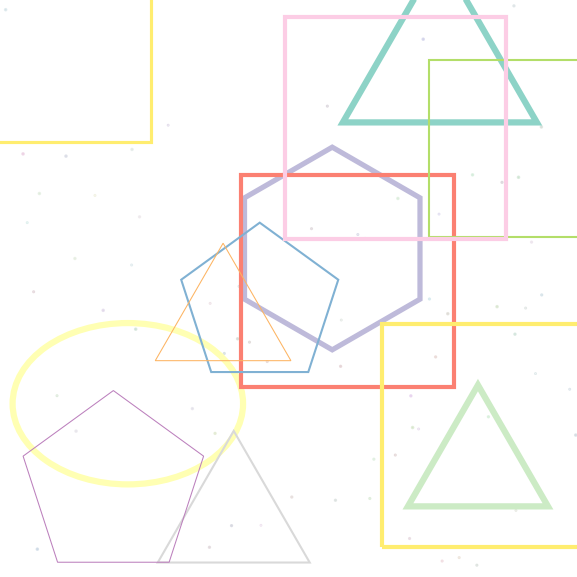[{"shape": "triangle", "thickness": 3, "radius": 0.97, "center": [0.762, 0.884]}, {"shape": "oval", "thickness": 3, "radius": 1.0, "center": [0.221, 0.3]}, {"shape": "hexagon", "thickness": 2.5, "radius": 0.88, "center": [0.575, 0.569]}, {"shape": "square", "thickness": 2, "radius": 0.92, "center": [0.602, 0.513]}, {"shape": "pentagon", "thickness": 1, "radius": 0.71, "center": [0.45, 0.471]}, {"shape": "triangle", "thickness": 0.5, "radius": 0.68, "center": [0.386, 0.442]}, {"shape": "square", "thickness": 1, "radius": 0.77, "center": [0.896, 0.742]}, {"shape": "square", "thickness": 2, "radius": 0.96, "center": [0.685, 0.778]}, {"shape": "triangle", "thickness": 1, "radius": 0.76, "center": [0.405, 0.101]}, {"shape": "pentagon", "thickness": 0.5, "radius": 0.82, "center": [0.196, 0.159]}, {"shape": "triangle", "thickness": 3, "radius": 0.7, "center": [0.828, 0.192]}, {"shape": "square", "thickness": 1.5, "radius": 0.71, "center": [0.119, 0.895]}, {"shape": "square", "thickness": 2, "radius": 0.97, "center": [0.854, 0.245]}]